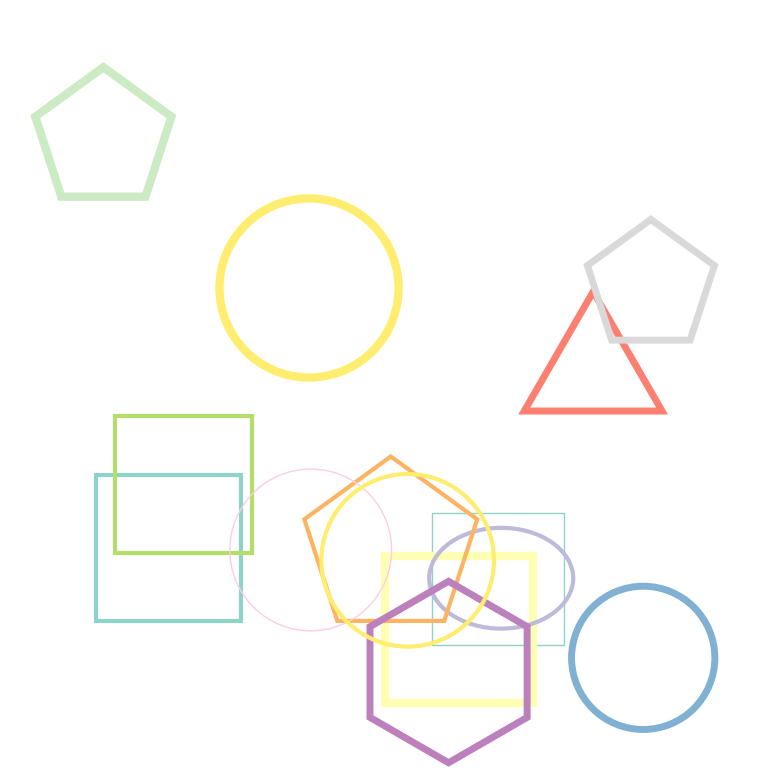[{"shape": "square", "thickness": 1.5, "radius": 0.47, "center": [0.219, 0.288]}, {"shape": "square", "thickness": 0.5, "radius": 0.43, "center": [0.647, 0.248]}, {"shape": "square", "thickness": 3, "radius": 0.48, "center": [0.596, 0.182]}, {"shape": "oval", "thickness": 1.5, "radius": 0.47, "center": [0.651, 0.249]}, {"shape": "triangle", "thickness": 2.5, "radius": 0.52, "center": [0.77, 0.518]}, {"shape": "circle", "thickness": 2.5, "radius": 0.47, "center": [0.835, 0.146]}, {"shape": "pentagon", "thickness": 1.5, "radius": 0.59, "center": [0.508, 0.289]}, {"shape": "square", "thickness": 1.5, "radius": 0.45, "center": [0.239, 0.371]}, {"shape": "circle", "thickness": 0.5, "radius": 0.53, "center": [0.404, 0.286]}, {"shape": "pentagon", "thickness": 2.5, "radius": 0.43, "center": [0.845, 0.628]}, {"shape": "hexagon", "thickness": 2.5, "radius": 0.59, "center": [0.583, 0.127]}, {"shape": "pentagon", "thickness": 3, "radius": 0.46, "center": [0.134, 0.82]}, {"shape": "circle", "thickness": 3, "radius": 0.58, "center": [0.401, 0.626]}, {"shape": "circle", "thickness": 1.5, "radius": 0.56, "center": [0.529, 0.272]}]